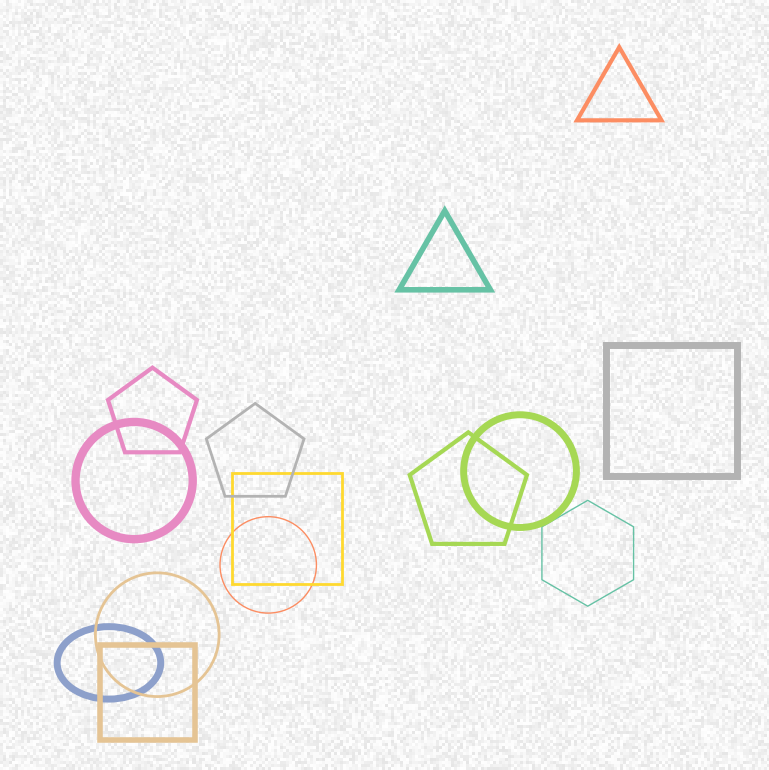[{"shape": "triangle", "thickness": 2, "radius": 0.34, "center": [0.578, 0.658]}, {"shape": "hexagon", "thickness": 0.5, "radius": 0.34, "center": [0.763, 0.281]}, {"shape": "triangle", "thickness": 1.5, "radius": 0.32, "center": [0.804, 0.875]}, {"shape": "circle", "thickness": 0.5, "radius": 0.31, "center": [0.348, 0.266]}, {"shape": "oval", "thickness": 2.5, "radius": 0.34, "center": [0.141, 0.139]}, {"shape": "pentagon", "thickness": 1.5, "radius": 0.3, "center": [0.198, 0.462]}, {"shape": "circle", "thickness": 3, "radius": 0.38, "center": [0.174, 0.376]}, {"shape": "pentagon", "thickness": 1.5, "radius": 0.4, "center": [0.608, 0.358]}, {"shape": "circle", "thickness": 2.5, "radius": 0.37, "center": [0.675, 0.388]}, {"shape": "square", "thickness": 1, "radius": 0.36, "center": [0.373, 0.314]}, {"shape": "circle", "thickness": 1, "radius": 0.4, "center": [0.204, 0.176]}, {"shape": "square", "thickness": 2, "radius": 0.31, "center": [0.192, 0.101]}, {"shape": "pentagon", "thickness": 1, "radius": 0.33, "center": [0.331, 0.409]}, {"shape": "square", "thickness": 2.5, "radius": 0.42, "center": [0.872, 0.467]}]